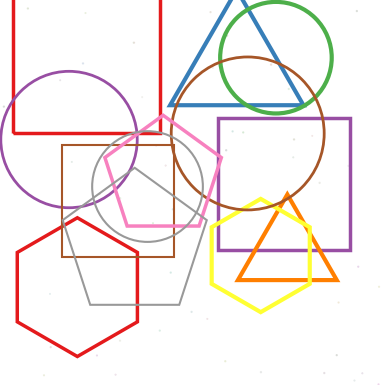[{"shape": "square", "thickness": 2.5, "radius": 0.96, "center": [0.225, 0.847]}, {"shape": "hexagon", "thickness": 2.5, "radius": 0.9, "center": [0.201, 0.254]}, {"shape": "triangle", "thickness": 3, "radius": 1.0, "center": [0.615, 0.827]}, {"shape": "circle", "thickness": 3, "radius": 0.72, "center": [0.717, 0.85]}, {"shape": "square", "thickness": 2.5, "radius": 0.86, "center": [0.737, 0.522]}, {"shape": "circle", "thickness": 2, "radius": 0.89, "center": [0.179, 0.638]}, {"shape": "triangle", "thickness": 3, "radius": 0.74, "center": [0.746, 0.347]}, {"shape": "hexagon", "thickness": 3, "radius": 0.74, "center": [0.677, 0.336]}, {"shape": "square", "thickness": 1.5, "radius": 0.73, "center": [0.306, 0.477]}, {"shape": "circle", "thickness": 2, "radius": 0.99, "center": [0.643, 0.653]}, {"shape": "pentagon", "thickness": 2.5, "radius": 0.8, "center": [0.424, 0.542]}, {"shape": "circle", "thickness": 1.5, "radius": 0.72, "center": [0.383, 0.515]}, {"shape": "pentagon", "thickness": 1.5, "radius": 0.98, "center": [0.35, 0.367]}]